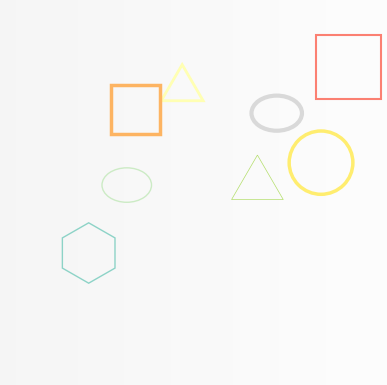[{"shape": "hexagon", "thickness": 1, "radius": 0.39, "center": [0.229, 0.343]}, {"shape": "triangle", "thickness": 2, "radius": 0.31, "center": [0.47, 0.77]}, {"shape": "square", "thickness": 1.5, "radius": 0.42, "center": [0.899, 0.826]}, {"shape": "square", "thickness": 2.5, "radius": 0.32, "center": [0.349, 0.715]}, {"shape": "triangle", "thickness": 0.5, "radius": 0.39, "center": [0.664, 0.52]}, {"shape": "oval", "thickness": 3, "radius": 0.33, "center": [0.714, 0.706]}, {"shape": "oval", "thickness": 1, "radius": 0.32, "center": [0.327, 0.519]}, {"shape": "circle", "thickness": 2.5, "radius": 0.41, "center": [0.828, 0.578]}]